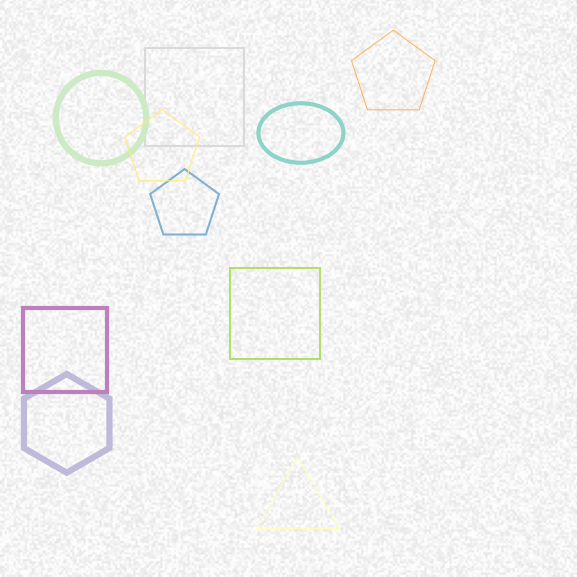[{"shape": "oval", "thickness": 2, "radius": 0.37, "center": [0.521, 0.769]}, {"shape": "triangle", "thickness": 0.5, "radius": 0.41, "center": [0.516, 0.125]}, {"shape": "hexagon", "thickness": 3, "radius": 0.43, "center": [0.115, 0.266]}, {"shape": "pentagon", "thickness": 1, "radius": 0.31, "center": [0.32, 0.644]}, {"shape": "pentagon", "thickness": 0.5, "radius": 0.38, "center": [0.681, 0.871]}, {"shape": "square", "thickness": 1, "radius": 0.39, "center": [0.476, 0.456]}, {"shape": "square", "thickness": 1, "radius": 0.43, "center": [0.337, 0.831]}, {"shape": "square", "thickness": 2, "radius": 0.36, "center": [0.112, 0.393]}, {"shape": "circle", "thickness": 3, "radius": 0.39, "center": [0.175, 0.795]}, {"shape": "pentagon", "thickness": 0.5, "radius": 0.34, "center": [0.281, 0.741]}]